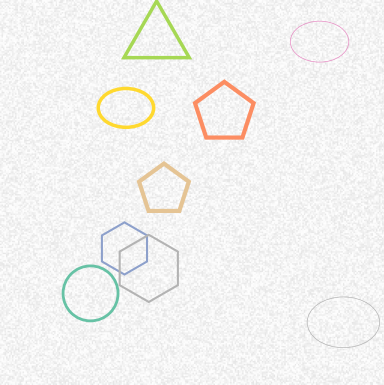[{"shape": "circle", "thickness": 2, "radius": 0.36, "center": [0.235, 0.238]}, {"shape": "pentagon", "thickness": 3, "radius": 0.4, "center": [0.583, 0.707]}, {"shape": "hexagon", "thickness": 1.5, "radius": 0.34, "center": [0.323, 0.355]}, {"shape": "oval", "thickness": 0.5, "radius": 0.38, "center": [0.83, 0.892]}, {"shape": "triangle", "thickness": 2.5, "radius": 0.49, "center": [0.407, 0.899]}, {"shape": "oval", "thickness": 2.5, "radius": 0.36, "center": [0.327, 0.72]}, {"shape": "pentagon", "thickness": 3, "radius": 0.34, "center": [0.426, 0.507]}, {"shape": "hexagon", "thickness": 1.5, "radius": 0.44, "center": [0.386, 0.303]}, {"shape": "oval", "thickness": 0.5, "radius": 0.47, "center": [0.892, 0.163]}]